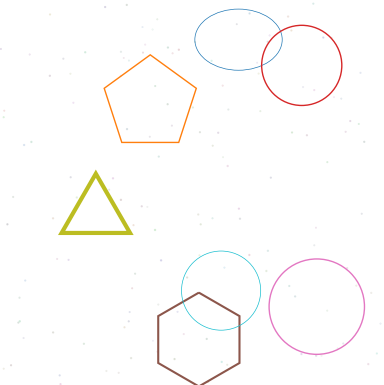[{"shape": "oval", "thickness": 0.5, "radius": 0.57, "center": [0.62, 0.897]}, {"shape": "pentagon", "thickness": 1, "radius": 0.63, "center": [0.39, 0.732]}, {"shape": "circle", "thickness": 1, "radius": 0.52, "center": [0.784, 0.83]}, {"shape": "hexagon", "thickness": 1.5, "radius": 0.61, "center": [0.517, 0.118]}, {"shape": "circle", "thickness": 1, "radius": 0.62, "center": [0.823, 0.204]}, {"shape": "triangle", "thickness": 3, "radius": 0.51, "center": [0.249, 0.446]}, {"shape": "circle", "thickness": 0.5, "radius": 0.51, "center": [0.574, 0.245]}]